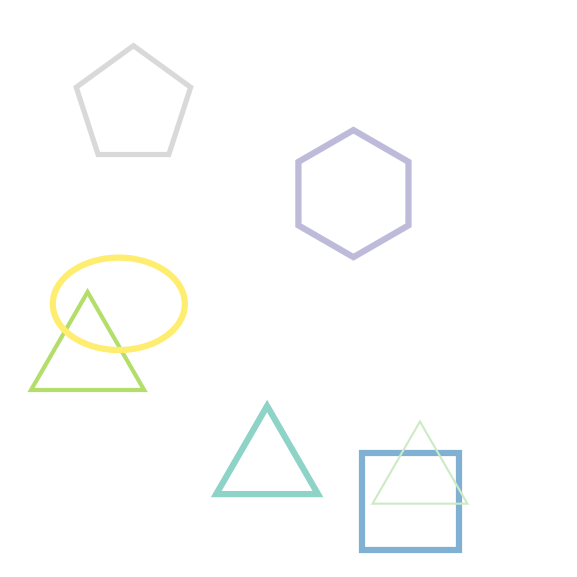[{"shape": "triangle", "thickness": 3, "radius": 0.51, "center": [0.463, 0.194]}, {"shape": "hexagon", "thickness": 3, "radius": 0.55, "center": [0.612, 0.664]}, {"shape": "square", "thickness": 3, "radius": 0.42, "center": [0.711, 0.131]}, {"shape": "triangle", "thickness": 2, "radius": 0.57, "center": [0.152, 0.38]}, {"shape": "pentagon", "thickness": 2.5, "radius": 0.52, "center": [0.231, 0.816]}, {"shape": "triangle", "thickness": 1, "radius": 0.47, "center": [0.727, 0.174]}, {"shape": "oval", "thickness": 3, "radius": 0.57, "center": [0.206, 0.473]}]